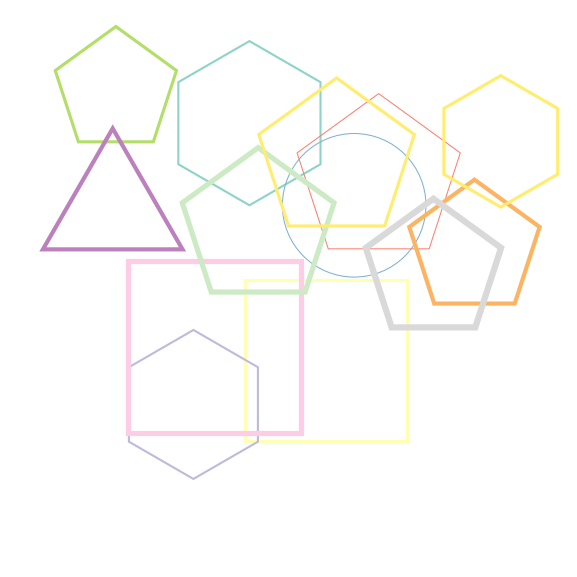[{"shape": "hexagon", "thickness": 1, "radius": 0.71, "center": [0.432, 0.786]}, {"shape": "square", "thickness": 1.5, "radius": 0.7, "center": [0.565, 0.375]}, {"shape": "hexagon", "thickness": 1, "radius": 0.64, "center": [0.335, 0.299]}, {"shape": "pentagon", "thickness": 0.5, "radius": 0.74, "center": [0.656, 0.688]}, {"shape": "circle", "thickness": 0.5, "radius": 0.62, "center": [0.613, 0.644]}, {"shape": "pentagon", "thickness": 2, "radius": 0.59, "center": [0.822, 0.569]}, {"shape": "pentagon", "thickness": 1.5, "radius": 0.55, "center": [0.201, 0.843]}, {"shape": "square", "thickness": 2.5, "radius": 0.75, "center": [0.371, 0.398]}, {"shape": "pentagon", "thickness": 3, "radius": 0.62, "center": [0.751, 0.532]}, {"shape": "triangle", "thickness": 2, "radius": 0.7, "center": [0.195, 0.637]}, {"shape": "pentagon", "thickness": 2.5, "radius": 0.69, "center": [0.447, 0.605]}, {"shape": "pentagon", "thickness": 1.5, "radius": 0.71, "center": [0.583, 0.722]}, {"shape": "hexagon", "thickness": 1.5, "radius": 0.57, "center": [0.867, 0.754]}]